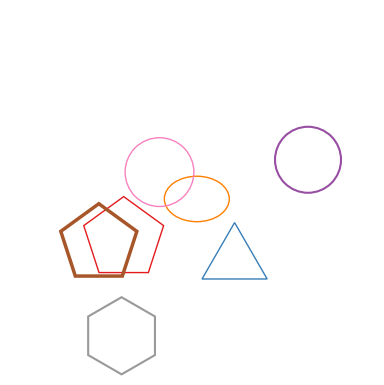[{"shape": "pentagon", "thickness": 1, "radius": 0.55, "center": [0.321, 0.38]}, {"shape": "triangle", "thickness": 1, "radius": 0.49, "center": [0.609, 0.324]}, {"shape": "circle", "thickness": 1.5, "radius": 0.43, "center": [0.8, 0.585]}, {"shape": "oval", "thickness": 1, "radius": 0.42, "center": [0.511, 0.483]}, {"shape": "pentagon", "thickness": 2.5, "radius": 0.52, "center": [0.257, 0.367]}, {"shape": "circle", "thickness": 1, "radius": 0.45, "center": [0.414, 0.553]}, {"shape": "hexagon", "thickness": 1.5, "radius": 0.5, "center": [0.316, 0.128]}]